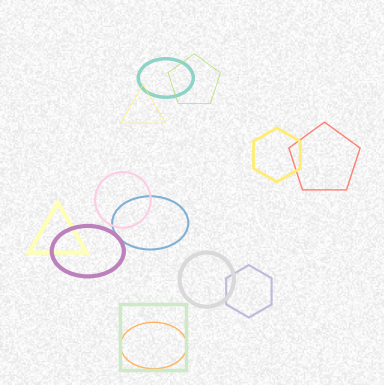[{"shape": "oval", "thickness": 2.5, "radius": 0.36, "center": [0.431, 0.797]}, {"shape": "triangle", "thickness": 3, "radius": 0.43, "center": [0.15, 0.387]}, {"shape": "hexagon", "thickness": 1.5, "radius": 0.34, "center": [0.646, 0.243]}, {"shape": "pentagon", "thickness": 1, "radius": 0.49, "center": [0.843, 0.585]}, {"shape": "oval", "thickness": 1.5, "radius": 0.49, "center": [0.39, 0.421]}, {"shape": "oval", "thickness": 1, "radius": 0.43, "center": [0.399, 0.103]}, {"shape": "pentagon", "thickness": 0.5, "radius": 0.36, "center": [0.505, 0.789]}, {"shape": "circle", "thickness": 1.5, "radius": 0.36, "center": [0.319, 0.481]}, {"shape": "circle", "thickness": 3, "radius": 0.35, "center": [0.537, 0.274]}, {"shape": "oval", "thickness": 3, "radius": 0.47, "center": [0.228, 0.348]}, {"shape": "square", "thickness": 2.5, "radius": 0.43, "center": [0.397, 0.125]}, {"shape": "hexagon", "thickness": 2, "radius": 0.35, "center": [0.719, 0.598]}, {"shape": "triangle", "thickness": 0.5, "radius": 0.33, "center": [0.372, 0.714]}]